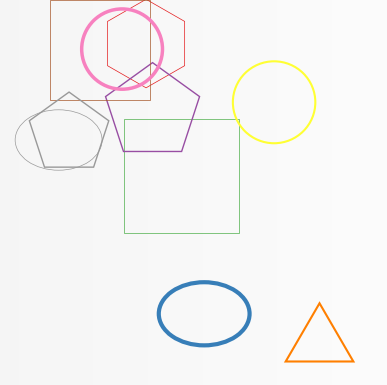[{"shape": "hexagon", "thickness": 0.5, "radius": 0.57, "center": [0.377, 0.887]}, {"shape": "oval", "thickness": 3, "radius": 0.59, "center": [0.527, 0.185]}, {"shape": "square", "thickness": 0.5, "radius": 0.74, "center": [0.469, 0.543]}, {"shape": "pentagon", "thickness": 1, "radius": 0.64, "center": [0.394, 0.71]}, {"shape": "triangle", "thickness": 1.5, "radius": 0.5, "center": [0.825, 0.111]}, {"shape": "circle", "thickness": 1.5, "radius": 0.53, "center": [0.707, 0.734]}, {"shape": "square", "thickness": 0.5, "radius": 0.65, "center": [0.259, 0.869]}, {"shape": "circle", "thickness": 2.5, "radius": 0.52, "center": [0.315, 0.873]}, {"shape": "pentagon", "thickness": 1, "radius": 0.54, "center": [0.178, 0.653]}, {"shape": "oval", "thickness": 0.5, "radius": 0.56, "center": [0.151, 0.636]}]